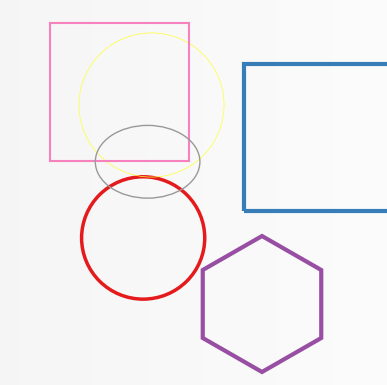[{"shape": "circle", "thickness": 2.5, "radius": 0.79, "center": [0.369, 0.382]}, {"shape": "square", "thickness": 3, "radius": 0.95, "center": [0.821, 0.643]}, {"shape": "hexagon", "thickness": 3, "radius": 0.88, "center": [0.676, 0.21]}, {"shape": "circle", "thickness": 0.5, "radius": 0.94, "center": [0.391, 0.727]}, {"shape": "square", "thickness": 1.5, "radius": 0.9, "center": [0.308, 0.761]}, {"shape": "oval", "thickness": 1, "radius": 0.67, "center": [0.381, 0.58]}]